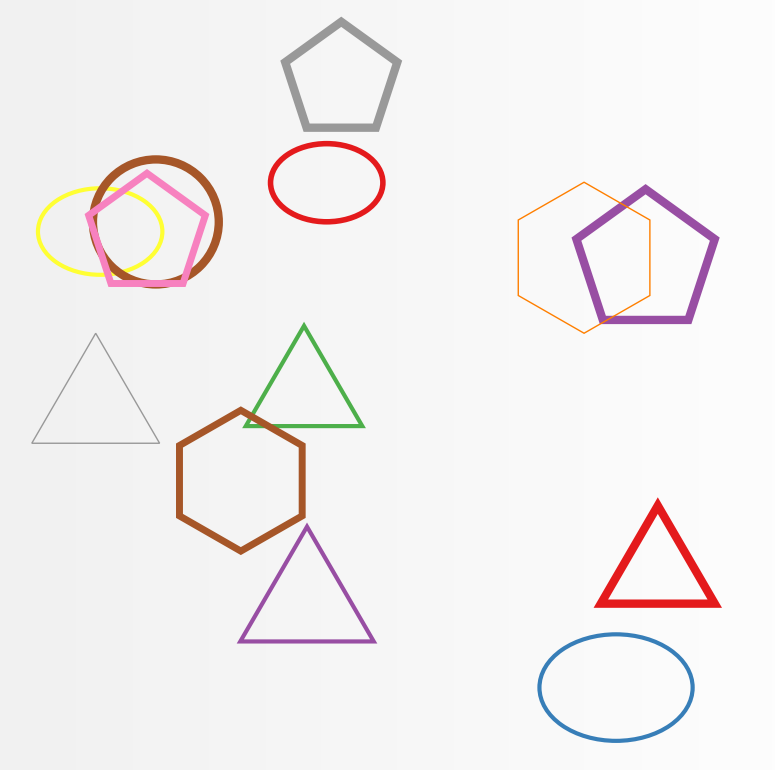[{"shape": "oval", "thickness": 2, "radius": 0.36, "center": [0.422, 0.763]}, {"shape": "triangle", "thickness": 3, "radius": 0.42, "center": [0.849, 0.258]}, {"shape": "oval", "thickness": 1.5, "radius": 0.49, "center": [0.795, 0.107]}, {"shape": "triangle", "thickness": 1.5, "radius": 0.43, "center": [0.392, 0.49]}, {"shape": "triangle", "thickness": 1.5, "radius": 0.5, "center": [0.396, 0.217]}, {"shape": "pentagon", "thickness": 3, "radius": 0.47, "center": [0.833, 0.66]}, {"shape": "hexagon", "thickness": 0.5, "radius": 0.49, "center": [0.754, 0.665]}, {"shape": "oval", "thickness": 1.5, "radius": 0.4, "center": [0.129, 0.699]}, {"shape": "circle", "thickness": 3, "radius": 0.41, "center": [0.201, 0.712]}, {"shape": "hexagon", "thickness": 2.5, "radius": 0.46, "center": [0.311, 0.376]}, {"shape": "pentagon", "thickness": 2.5, "radius": 0.4, "center": [0.19, 0.696]}, {"shape": "triangle", "thickness": 0.5, "radius": 0.48, "center": [0.123, 0.472]}, {"shape": "pentagon", "thickness": 3, "radius": 0.38, "center": [0.44, 0.896]}]